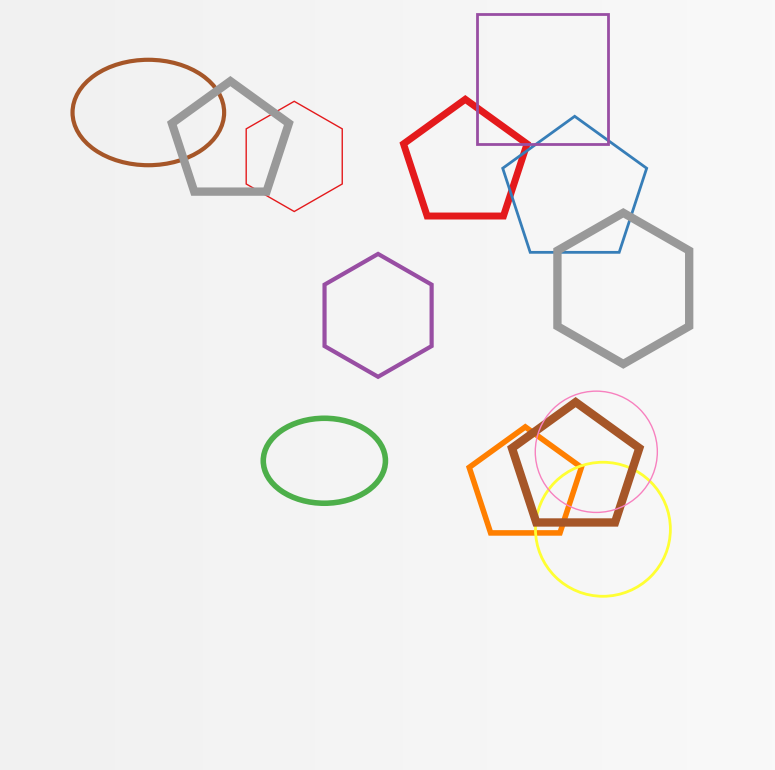[{"shape": "pentagon", "thickness": 2.5, "radius": 0.42, "center": [0.6, 0.787]}, {"shape": "hexagon", "thickness": 0.5, "radius": 0.36, "center": [0.38, 0.797]}, {"shape": "pentagon", "thickness": 1, "radius": 0.49, "center": [0.742, 0.751]}, {"shape": "oval", "thickness": 2, "radius": 0.39, "center": [0.419, 0.402]}, {"shape": "hexagon", "thickness": 1.5, "radius": 0.4, "center": [0.488, 0.59]}, {"shape": "square", "thickness": 1, "radius": 0.42, "center": [0.7, 0.897]}, {"shape": "pentagon", "thickness": 2, "radius": 0.38, "center": [0.678, 0.369]}, {"shape": "circle", "thickness": 1, "radius": 0.44, "center": [0.778, 0.313]}, {"shape": "oval", "thickness": 1.5, "radius": 0.49, "center": [0.191, 0.854]}, {"shape": "pentagon", "thickness": 3, "radius": 0.43, "center": [0.743, 0.391]}, {"shape": "circle", "thickness": 0.5, "radius": 0.39, "center": [0.769, 0.413]}, {"shape": "hexagon", "thickness": 3, "radius": 0.49, "center": [0.804, 0.625]}, {"shape": "pentagon", "thickness": 3, "radius": 0.4, "center": [0.297, 0.815]}]